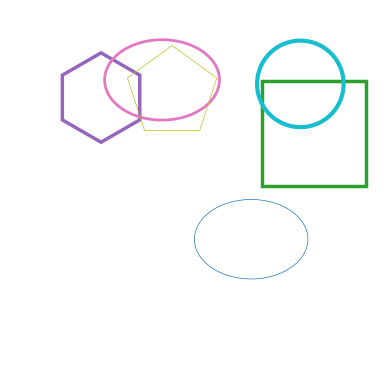[{"shape": "oval", "thickness": 0.5, "radius": 0.74, "center": [0.652, 0.379]}, {"shape": "square", "thickness": 2.5, "radius": 0.68, "center": [0.815, 0.653]}, {"shape": "hexagon", "thickness": 2.5, "radius": 0.58, "center": [0.262, 0.747]}, {"shape": "oval", "thickness": 2, "radius": 0.75, "center": [0.421, 0.792]}, {"shape": "pentagon", "thickness": 0.5, "radius": 0.61, "center": [0.447, 0.76]}, {"shape": "circle", "thickness": 3, "radius": 0.56, "center": [0.78, 0.782]}]